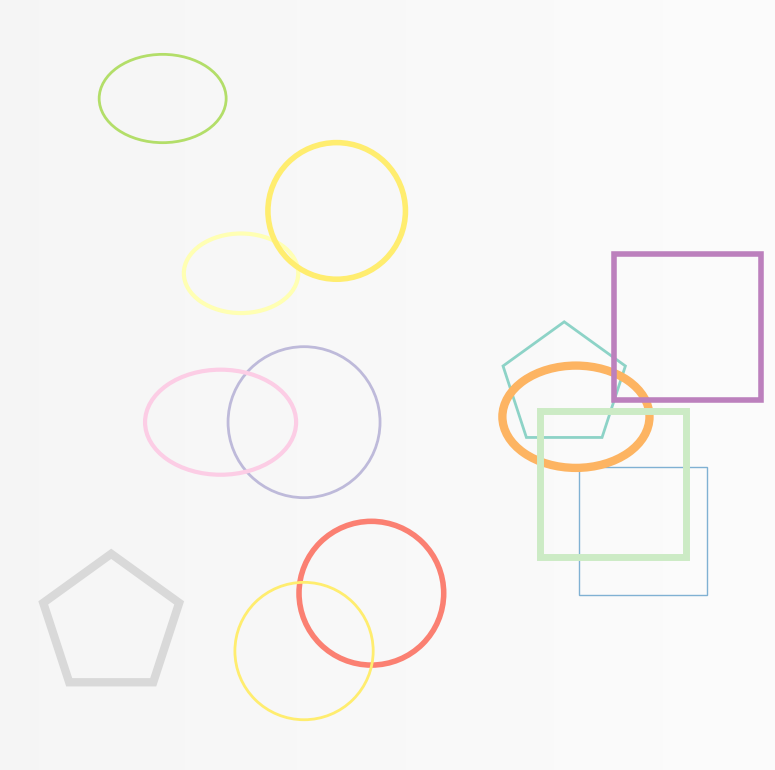[{"shape": "pentagon", "thickness": 1, "radius": 0.42, "center": [0.728, 0.499]}, {"shape": "oval", "thickness": 1.5, "radius": 0.37, "center": [0.311, 0.645]}, {"shape": "circle", "thickness": 1, "radius": 0.49, "center": [0.392, 0.452]}, {"shape": "circle", "thickness": 2, "radius": 0.47, "center": [0.479, 0.23]}, {"shape": "square", "thickness": 0.5, "radius": 0.41, "center": [0.83, 0.31]}, {"shape": "oval", "thickness": 3, "radius": 0.47, "center": [0.743, 0.459]}, {"shape": "oval", "thickness": 1, "radius": 0.41, "center": [0.21, 0.872]}, {"shape": "oval", "thickness": 1.5, "radius": 0.49, "center": [0.285, 0.452]}, {"shape": "pentagon", "thickness": 3, "radius": 0.46, "center": [0.143, 0.189]}, {"shape": "square", "thickness": 2, "radius": 0.48, "center": [0.887, 0.575]}, {"shape": "square", "thickness": 2.5, "radius": 0.47, "center": [0.791, 0.371]}, {"shape": "circle", "thickness": 2, "radius": 0.44, "center": [0.434, 0.726]}, {"shape": "circle", "thickness": 1, "radius": 0.45, "center": [0.392, 0.154]}]